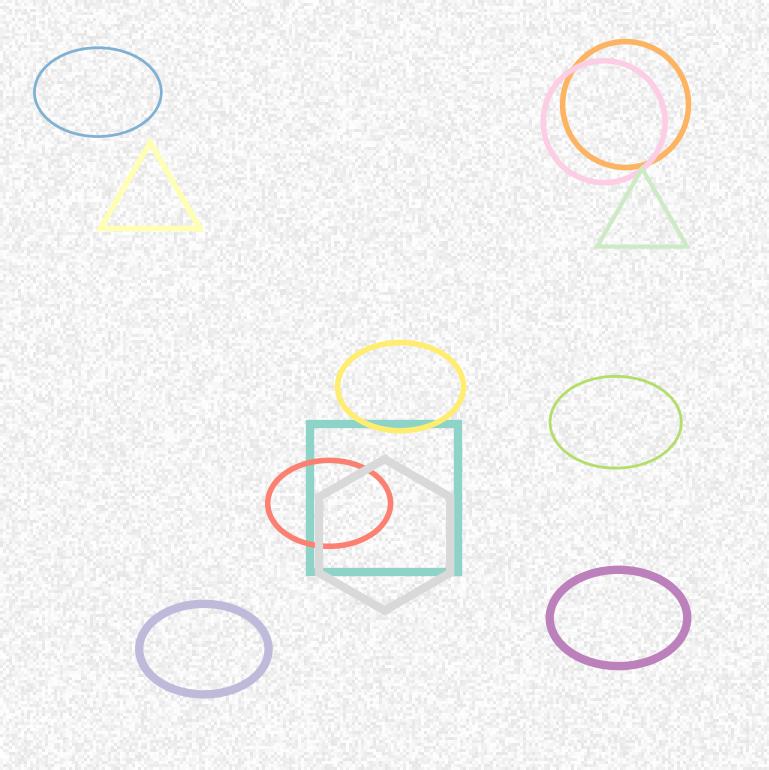[{"shape": "square", "thickness": 3, "radius": 0.48, "center": [0.499, 0.353]}, {"shape": "triangle", "thickness": 2, "radius": 0.37, "center": [0.195, 0.74]}, {"shape": "oval", "thickness": 3, "radius": 0.42, "center": [0.265, 0.157]}, {"shape": "oval", "thickness": 2, "radius": 0.4, "center": [0.427, 0.346]}, {"shape": "oval", "thickness": 1, "radius": 0.41, "center": [0.127, 0.88]}, {"shape": "circle", "thickness": 2, "radius": 0.41, "center": [0.812, 0.864]}, {"shape": "oval", "thickness": 1, "radius": 0.43, "center": [0.8, 0.452]}, {"shape": "circle", "thickness": 2, "radius": 0.4, "center": [0.785, 0.842]}, {"shape": "hexagon", "thickness": 3, "radius": 0.49, "center": [0.499, 0.305]}, {"shape": "oval", "thickness": 3, "radius": 0.45, "center": [0.803, 0.197]}, {"shape": "triangle", "thickness": 1.5, "radius": 0.34, "center": [0.834, 0.714]}, {"shape": "oval", "thickness": 2, "radius": 0.41, "center": [0.52, 0.498]}]